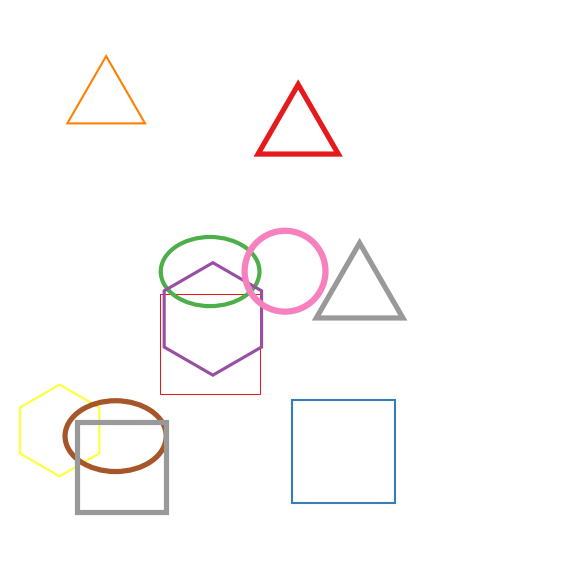[{"shape": "square", "thickness": 0.5, "radius": 0.43, "center": [0.364, 0.403]}, {"shape": "triangle", "thickness": 2.5, "radius": 0.4, "center": [0.516, 0.773]}, {"shape": "square", "thickness": 1, "radius": 0.44, "center": [0.595, 0.217]}, {"shape": "oval", "thickness": 2, "radius": 0.43, "center": [0.364, 0.529]}, {"shape": "hexagon", "thickness": 1.5, "radius": 0.49, "center": [0.369, 0.447]}, {"shape": "triangle", "thickness": 1, "radius": 0.39, "center": [0.184, 0.824]}, {"shape": "hexagon", "thickness": 1, "radius": 0.4, "center": [0.103, 0.254]}, {"shape": "oval", "thickness": 2.5, "radius": 0.44, "center": [0.2, 0.244]}, {"shape": "circle", "thickness": 3, "radius": 0.35, "center": [0.494, 0.53]}, {"shape": "square", "thickness": 2.5, "radius": 0.39, "center": [0.21, 0.19]}, {"shape": "triangle", "thickness": 2.5, "radius": 0.43, "center": [0.623, 0.492]}]